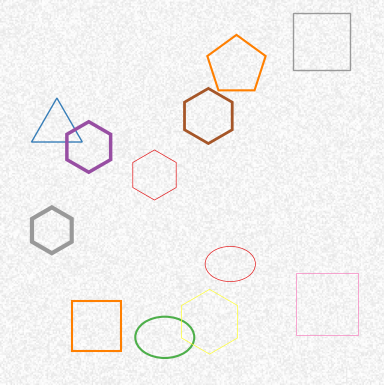[{"shape": "hexagon", "thickness": 0.5, "radius": 0.33, "center": [0.401, 0.545]}, {"shape": "oval", "thickness": 0.5, "radius": 0.33, "center": [0.598, 0.314]}, {"shape": "triangle", "thickness": 1, "radius": 0.38, "center": [0.148, 0.669]}, {"shape": "oval", "thickness": 1.5, "radius": 0.38, "center": [0.428, 0.124]}, {"shape": "hexagon", "thickness": 2.5, "radius": 0.33, "center": [0.231, 0.618]}, {"shape": "pentagon", "thickness": 1.5, "radius": 0.4, "center": [0.614, 0.83]}, {"shape": "square", "thickness": 1.5, "radius": 0.32, "center": [0.251, 0.153]}, {"shape": "hexagon", "thickness": 0.5, "radius": 0.42, "center": [0.544, 0.164]}, {"shape": "hexagon", "thickness": 2, "radius": 0.36, "center": [0.541, 0.699]}, {"shape": "square", "thickness": 0.5, "radius": 0.4, "center": [0.85, 0.211]}, {"shape": "hexagon", "thickness": 3, "radius": 0.3, "center": [0.135, 0.402]}, {"shape": "square", "thickness": 1, "radius": 0.37, "center": [0.835, 0.893]}]